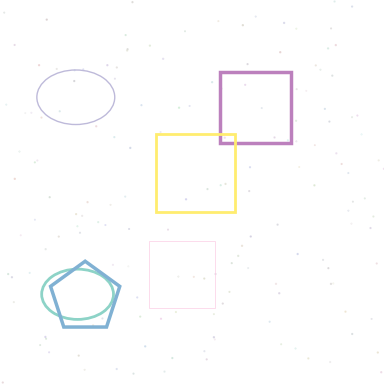[{"shape": "oval", "thickness": 2, "radius": 0.47, "center": [0.202, 0.236]}, {"shape": "oval", "thickness": 1, "radius": 0.51, "center": [0.197, 0.747]}, {"shape": "pentagon", "thickness": 2.5, "radius": 0.47, "center": [0.221, 0.227]}, {"shape": "square", "thickness": 0.5, "radius": 0.43, "center": [0.472, 0.287]}, {"shape": "square", "thickness": 2.5, "radius": 0.46, "center": [0.663, 0.722]}, {"shape": "square", "thickness": 2, "radius": 0.51, "center": [0.508, 0.551]}]